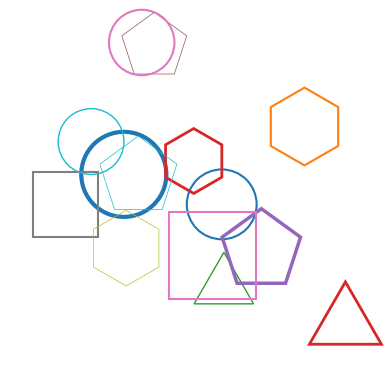[{"shape": "circle", "thickness": 3, "radius": 0.55, "center": [0.322, 0.547]}, {"shape": "circle", "thickness": 1.5, "radius": 0.45, "center": [0.576, 0.469]}, {"shape": "hexagon", "thickness": 1.5, "radius": 0.51, "center": [0.791, 0.671]}, {"shape": "triangle", "thickness": 1, "radius": 0.45, "center": [0.581, 0.255]}, {"shape": "triangle", "thickness": 2, "radius": 0.54, "center": [0.897, 0.16]}, {"shape": "hexagon", "thickness": 2, "radius": 0.42, "center": [0.503, 0.582]}, {"shape": "pentagon", "thickness": 2.5, "radius": 0.54, "center": [0.679, 0.351]}, {"shape": "pentagon", "thickness": 0.5, "radius": 0.44, "center": [0.401, 0.879]}, {"shape": "circle", "thickness": 1.5, "radius": 0.43, "center": [0.368, 0.89]}, {"shape": "square", "thickness": 1.5, "radius": 0.56, "center": [0.551, 0.337]}, {"shape": "square", "thickness": 1.5, "radius": 0.42, "center": [0.17, 0.468]}, {"shape": "hexagon", "thickness": 0.5, "radius": 0.49, "center": [0.328, 0.355]}, {"shape": "pentagon", "thickness": 0.5, "radius": 0.53, "center": [0.359, 0.541]}, {"shape": "circle", "thickness": 1, "radius": 0.43, "center": [0.237, 0.632]}]